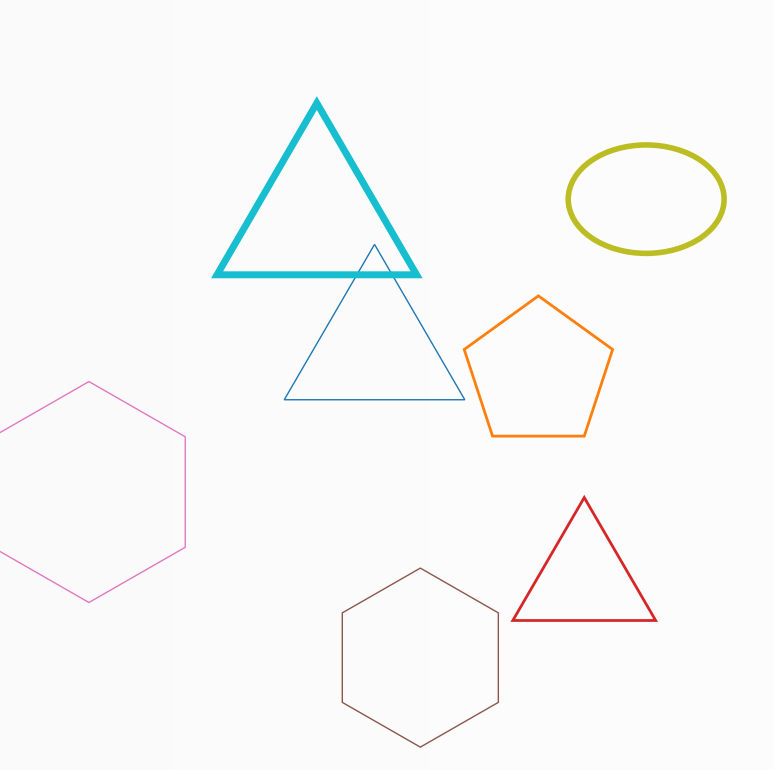[{"shape": "triangle", "thickness": 0.5, "radius": 0.67, "center": [0.483, 0.548]}, {"shape": "pentagon", "thickness": 1, "radius": 0.5, "center": [0.695, 0.515]}, {"shape": "triangle", "thickness": 1, "radius": 0.53, "center": [0.754, 0.247]}, {"shape": "hexagon", "thickness": 0.5, "radius": 0.58, "center": [0.542, 0.146]}, {"shape": "hexagon", "thickness": 0.5, "radius": 0.72, "center": [0.115, 0.361]}, {"shape": "oval", "thickness": 2, "radius": 0.5, "center": [0.834, 0.741]}, {"shape": "triangle", "thickness": 2.5, "radius": 0.74, "center": [0.409, 0.717]}]